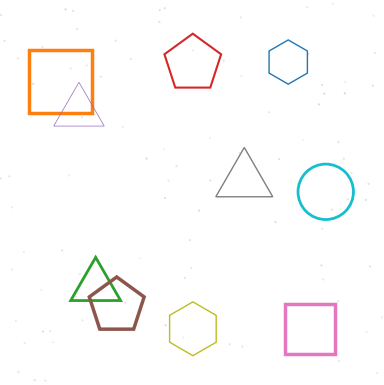[{"shape": "hexagon", "thickness": 1, "radius": 0.29, "center": [0.749, 0.839]}, {"shape": "square", "thickness": 2.5, "radius": 0.41, "center": [0.157, 0.788]}, {"shape": "triangle", "thickness": 2, "radius": 0.37, "center": [0.248, 0.257]}, {"shape": "pentagon", "thickness": 1.5, "radius": 0.39, "center": [0.501, 0.835]}, {"shape": "triangle", "thickness": 0.5, "radius": 0.38, "center": [0.205, 0.71]}, {"shape": "pentagon", "thickness": 2.5, "radius": 0.37, "center": [0.303, 0.206]}, {"shape": "square", "thickness": 2.5, "radius": 0.32, "center": [0.805, 0.146]}, {"shape": "triangle", "thickness": 1, "radius": 0.43, "center": [0.634, 0.532]}, {"shape": "hexagon", "thickness": 1, "radius": 0.35, "center": [0.501, 0.146]}, {"shape": "circle", "thickness": 2, "radius": 0.36, "center": [0.846, 0.502]}]